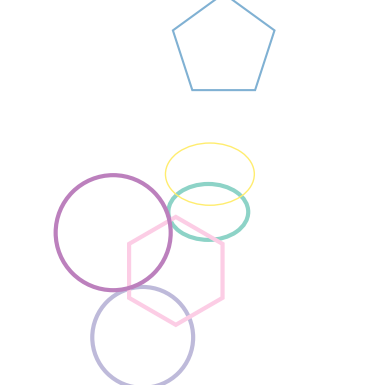[{"shape": "oval", "thickness": 3, "radius": 0.52, "center": [0.541, 0.45]}, {"shape": "circle", "thickness": 3, "radius": 0.66, "center": [0.371, 0.124]}, {"shape": "pentagon", "thickness": 1.5, "radius": 0.69, "center": [0.581, 0.878]}, {"shape": "hexagon", "thickness": 3, "radius": 0.7, "center": [0.457, 0.296]}, {"shape": "circle", "thickness": 3, "radius": 0.75, "center": [0.294, 0.396]}, {"shape": "oval", "thickness": 1, "radius": 0.58, "center": [0.545, 0.548]}]